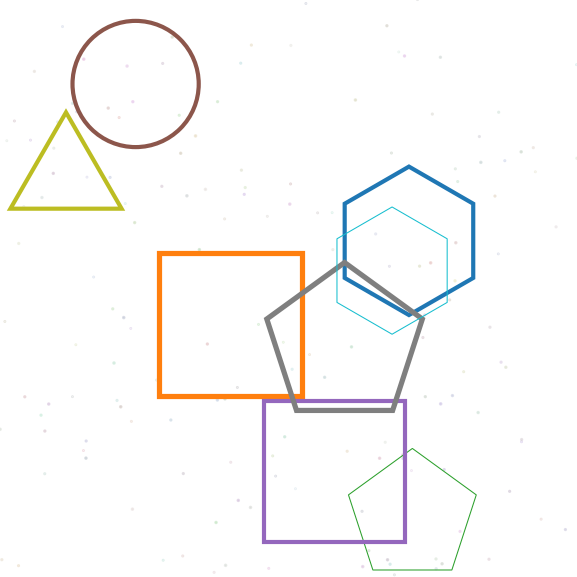[{"shape": "hexagon", "thickness": 2, "radius": 0.64, "center": [0.708, 0.582]}, {"shape": "square", "thickness": 2.5, "radius": 0.62, "center": [0.399, 0.437]}, {"shape": "pentagon", "thickness": 0.5, "radius": 0.58, "center": [0.714, 0.106]}, {"shape": "square", "thickness": 2, "radius": 0.61, "center": [0.58, 0.182]}, {"shape": "circle", "thickness": 2, "radius": 0.55, "center": [0.235, 0.854]}, {"shape": "pentagon", "thickness": 2.5, "radius": 0.71, "center": [0.597, 0.403]}, {"shape": "triangle", "thickness": 2, "radius": 0.56, "center": [0.114, 0.693]}, {"shape": "hexagon", "thickness": 0.5, "radius": 0.55, "center": [0.679, 0.531]}]